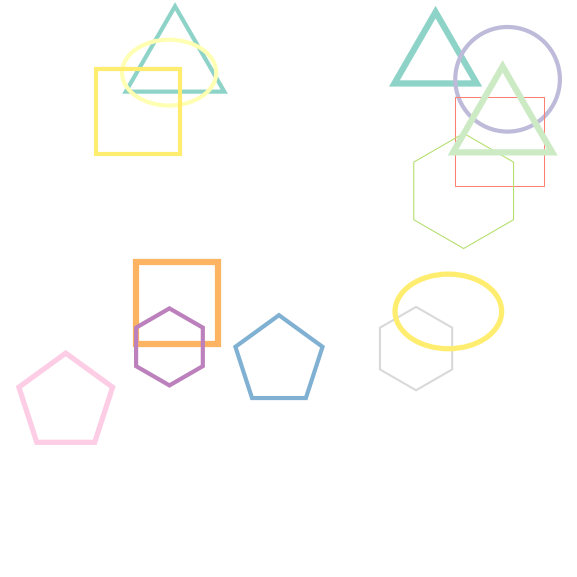[{"shape": "triangle", "thickness": 3, "radius": 0.41, "center": [0.754, 0.896]}, {"shape": "triangle", "thickness": 2, "radius": 0.49, "center": [0.303, 0.89]}, {"shape": "oval", "thickness": 2, "radius": 0.41, "center": [0.293, 0.873]}, {"shape": "circle", "thickness": 2, "radius": 0.45, "center": [0.879, 0.862]}, {"shape": "square", "thickness": 0.5, "radius": 0.39, "center": [0.865, 0.753]}, {"shape": "pentagon", "thickness": 2, "radius": 0.4, "center": [0.483, 0.374]}, {"shape": "square", "thickness": 3, "radius": 0.36, "center": [0.306, 0.475]}, {"shape": "hexagon", "thickness": 0.5, "radius": 0.5, "center": [0.803, 0.669]}, {"shape": "pentagon", "thickness": 2.5, "radius": 0.43, "center": [0.114, 0.302]}, {"shape": "hexagon", "thickness": 1, "radius": 0.36, "center": [0.72, 0.396]}, {"shape": "hexagon", "thickness": 2, "radius": 0.33, "center": [0.293, 0.398]}, {"shape": "triangle", "thickness": 3, "radius": 0.5, "center": [0.87, 0.785]}, {"shape": "square", "thickness": 2, "radius": 0.37, "center": [0.239, 0.806]}, {"shape": "oval", "thickness": 2.5, "radius": 0.46, "center": [0.776, 0.46]}]